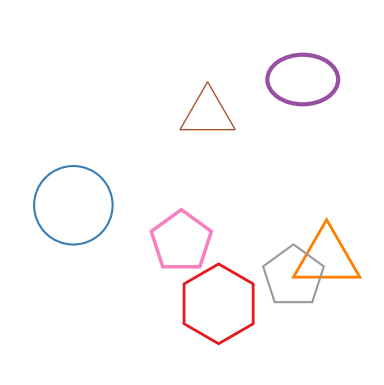[{"shape": "hexagon", "thickness": 2, "radius": 0.52, "center": [0.568, 0.211]}, {"shape": "circle", "thickness": 1.5, "radius": 0.51, "center": [0.191, 0.467]}, {"shape": "oval", "thickness": 3, "radius": 0.46, "center": [0.786, 0.793]}, {"shape": "triangle", "thickness": 2, "radius": 0.5, "center": [0.848, 0.33]}, {"shape": "triangle", "thickness": 1, "radius": 0.41, "center": [0.539, 0.705]}, {"shape": "pentagon", "thickness": 2.5, "radius": 0.41, "center": [0.471, 0.374]}, {"shape": "pentagon", "thickness": 1.5, "radius": 0.41, "center": [0.762, 0.282]}]